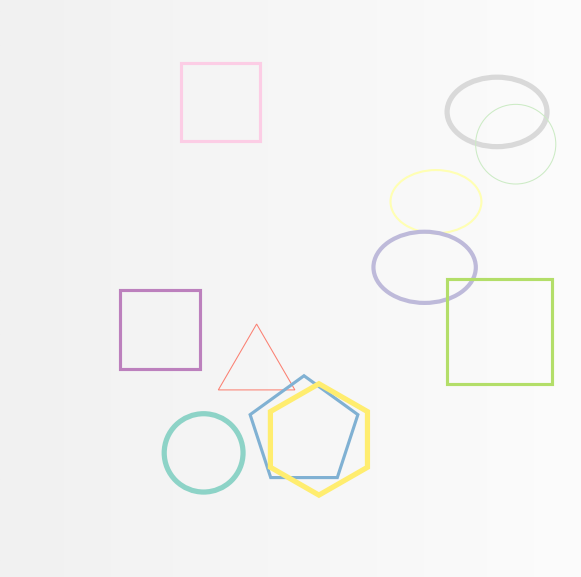[{"shape": "circle", "thickness": 2.5, "radius": 0.34, "center": [0.35, 0.215]}, {"shape": "oval", "thickness": 1, "radius": 0.39, "center": [0.75, 0.65]}, {"shape": "oval", "thickness": 2, "radius": 0.44, "center": [0.731, 0.536]}, {"shape": "triangle", "thickness": 0.5, "radius": 0.38, "center": [0.441, 0.362]}, {"shape": "pentagon", "thickness": 1.5, "radius": 0.49, "center": [0.523, 0.251]}, {"shape": "square", "thickness": 1.5, "radius": 0.45, "center": [0.859, 0.425]}, {"shape": "square", "thickness": 1.5, "radius": 0.34, "center": [0.379, 0.823]}, {"shape": "oval", "thickness": 2.5, "radius": 0.43, "center": [0.855, 0.805]}, {"shape": "square", "thickness": 1.5, "radius": 0.34, "center": [0.275, 0.429]}, {"shape": "circle", "thickness": 0.5, "radius": 0.34, "center": [0.887, 0.749]}, {"shape": "hexagon", "thickness": 2.5, "radius": 0.48, "center": [0.549, 0.238]}]